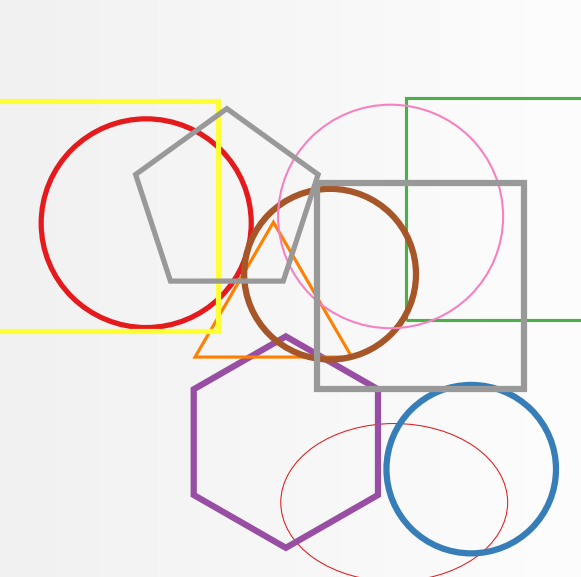[{"shape": "circle", "thickness": 2.5, "radius": 0.9, "center": [0.252, 0.613]}, {"shape": "oval", "thickness": 0.5, "radius": 0.98, "center": [0.678, 0.129]}, {"shape": "circle", "thickness": 3, "radius": 0.73, "center": [0.811, 0.187]}, {"shape": "square", "thickness": 1.5, "radius": 0.96, "center": [0.89, 0.637]}, {"shape": "hexagon", "thickness": 3, "radius": 0.92, "center": [0.492, 0.234]}, {"shape": "triangle", "thickness": 1.5, "radius": 0.78, "center": [0.47, 0.459]}, {"shape": "square", "thickness": 2.5, "radius": 1.0, "center": [0.176, 0.626]}, {"shape": "circle", "thickness": 3, "radius": 0.74, "center": [0.568, 0.524]}, {"shape": "circle", "thickness": 1, "radius": 0.97, "center": [0.672, 0.624]}, {"shape": "square", "thickness": 3, "radius": 0.89, "center": [0.723, 0.504]}, {"shape": "pentagon", "thickness": 2.5, "radius": 0.83, "center": [0.39, 0.646]}]